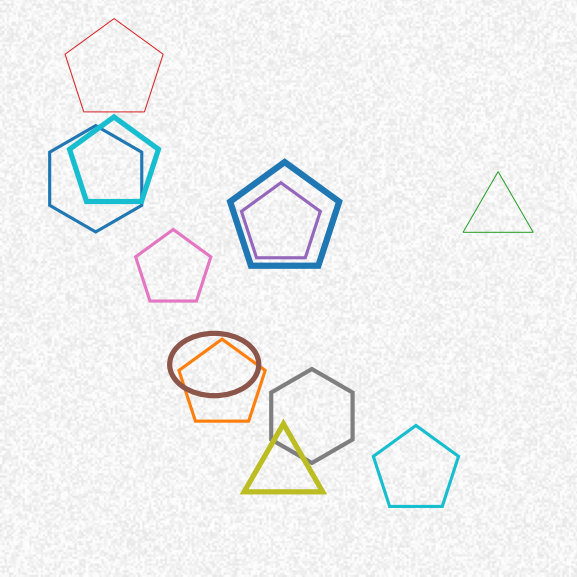[{"shape": "hexagon", "thickness": 1.5, "radius": 0.46, "center": [0.166, 0.69]}, {"shape": "pentagon", "thickness": 3, "radius": 0.5, "center": [0.493, 0.619]}, {"shape": "pentagon", "thickness": 1.5, "radius": 0.39, "center": [0.385, 0.333]}, {"shape": "triangle", "thickness": 0.5, "radius": 0.35, "center": [0.863, 0.632]}, {"shape": "pentagon", "thickness": 0.5, "radius": 0.45, "center": [0.198, 0.878]}, {"shape": "pentagon", "thickness": 1.5, "radius": 0.36, "center": [0.486, 0.611]}, {"shape": "oval", "thickness": 2.5, "radius": 0.39, "center": [0.371, 0.368]}, {"shape": "pentagon", "thickness": 1.5, "radius": 0.34, "center": [0.3, 0.533]}, {"shape": "hexagon", "thickness": 2, "radius": 0.41, "center": [0.54, 0.279]}, {"shape": "triangle", "thickness": 2.5, "radius": 0.39, "center": [0.491, 0.187]}, {"shape": "pentagon", "thickness": 1.5, "radius": 0.39, "center": [0.72, 0.185]}, {"shape": "pentagon", "thickness": 2.5, "radius": 0.4, "center": [0.197, 0.716]}]